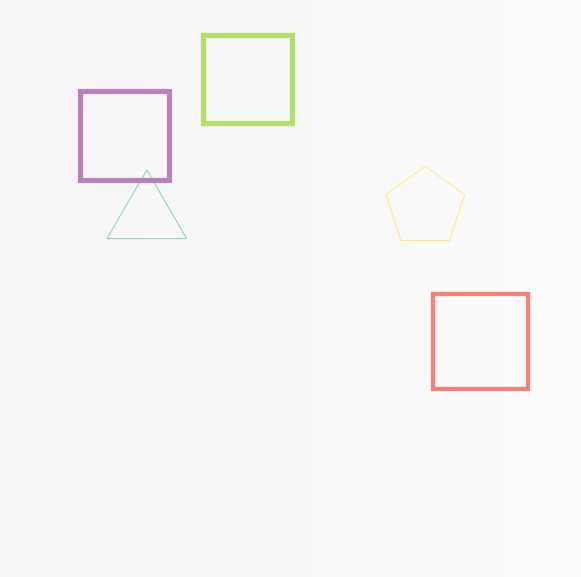[{"shape": "triangle", "thickness": 0.5, "radius": 0.4, "center": [0.253, 0.626]}, {"shape": "square", "thickness": 2, "radius": 0.41, "center": [0.827, 0.408]}, {"shape": "square", "thickness": 2.5, "radius": 0.38, "center": [0.426, 0.863]}, {"shape": "square", "thickness": 2.5, "radius": 0.38, "center": [0.214, 0.764]}, {"shape": "pentagon", "thickness": 0.5, "radius": 0.36, "center": [0.732, 0.64]}]